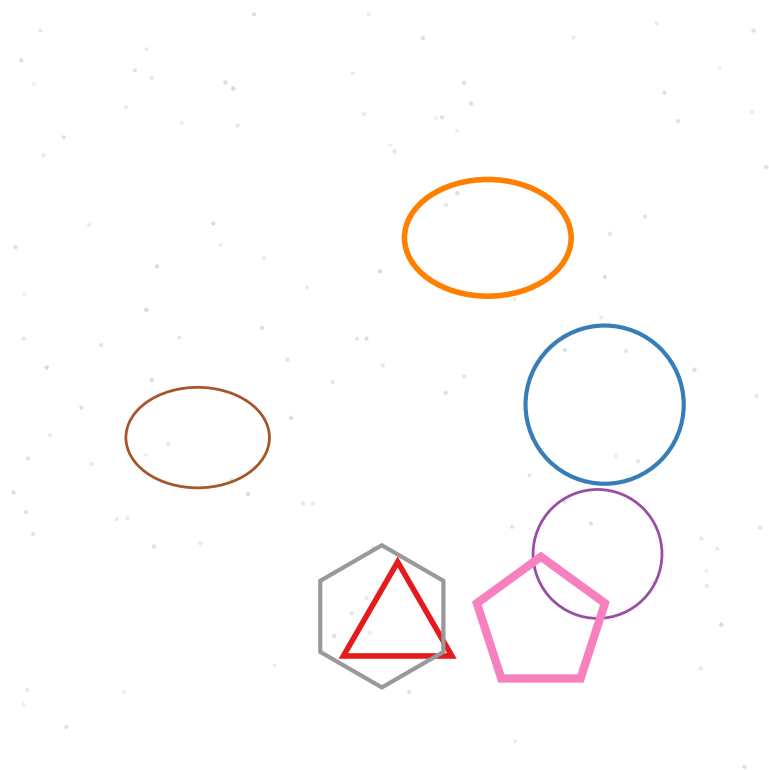[{"shape": "triangle", "thickness": 2, "radius": 0.41, "center": [0.516, 0.189]}, {"shape": "circle", "thickness": 1.5, "radius": 0.51, "center": [0.785, 0.474]}, {"shape": "circle", "thickness": 1, "radius": 0.42, "center": [0.776, 0.281]}, {"shape": "oval", "thickness": 2, "radius": 0.54, "center": [0.634, 0.691]}, {"shape": "oval", "thickness": 1, "radius": 0.47, "center": [0.257, 0.432]}, {"shape": "pentagon", "thickness": 3, "radius": 0.44, "center": [0.702, 0.19]}, {"shape": "hexagon", "thickness": 1.5, "radius": 0.46, "center": [0.496, 0.2]}]